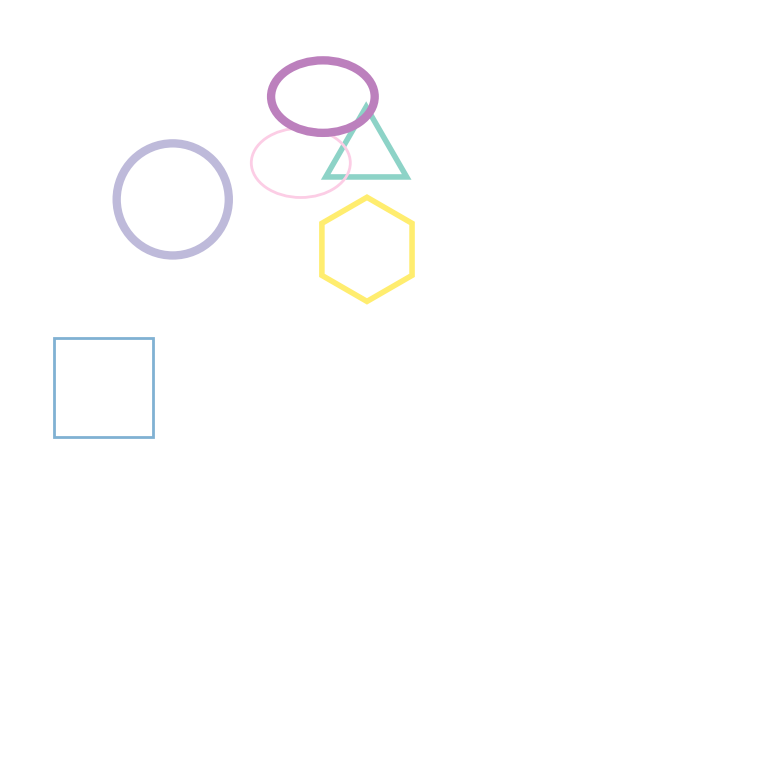[{"shape": "triangle", "thickness": 2, "radius": 0.3, "center": [0.476, 0.801]}, {"shape": "circle", "thickness": 3, "radius": 0.36, "center": [0.224, 0.741]}, {"shape": "square", "thickness": 1, "radius": 0.32, "center": [0.135, 0.497]}, {"shape": "oval", "thickness": 1, "radius": 0.32, "center": [0.391, 0.789]}, {"shape": "oval", "thickness": 3, "radius": 0.34, "center": [0.419, 0.875]}, {"shape": "hexagon", "thickness": 2, "radius": 0.34, "center": [0.477, 0.676]}]